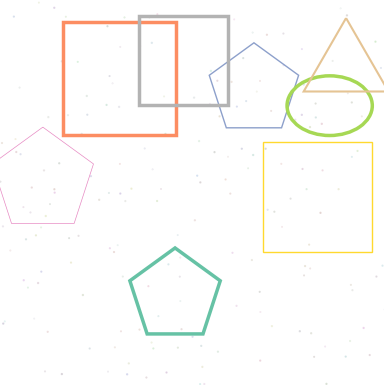[{"shape": "pentagon", "thickness": 2.5, "radius": 0.62, "center": [0.455, 0.232]}, {"shape": "square", "thickness": 2.5, "radius": 0.73, "center": [0.31, 0.796]}, {"shape": "pentagon", "thickness": 1, "radius": 0.61, "center": [0.66, 0.767]}, {"shape": "pentagon", "thickness": 0.5, "radius": 0.69, "center": [0.111, 0.531]}, {"shape": "oval", "thickness": 2.5, "radius": 0.55, "center": [0.856, 0.726]}, {"shape": "square", "thickness": 1, "radius": 0.71, "center": [0.825, 0.488]}, {"shape": "triangle", "thickness": 1.5, "radius": 0.64, "center": [0.899, 0.826]}, {"shape": "square", "thickness": 2.5, "radius": 0.58, "center": [0.477, 0.842]}]